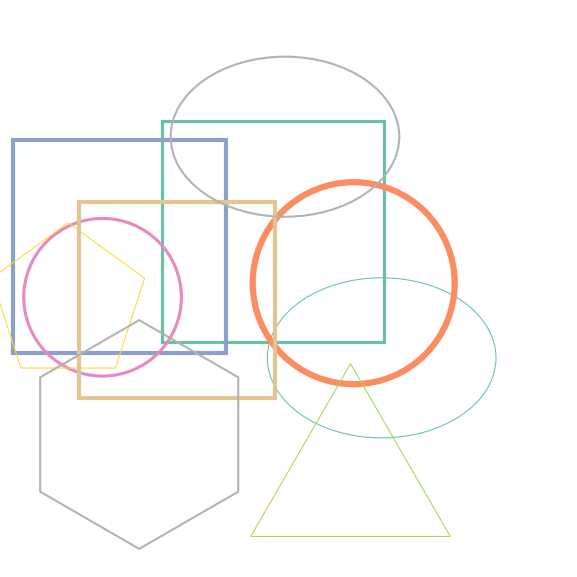[{"shape": "square", "thickness": 1.5, "radius": 0.96, "center": [0.473, 0.598]}, {"shape": "oval", "thickness": 0.5, "radius": 0.99, "center": [0.661, 0.379]}, {"shape": "circle", "thickness": 3, "radius": 0.87, "center": [0.612, 0.509]}, {"shape": "square", "thickness": 2, "radius": 0.92, "center": [0.207, 0.573]}, {"shape": "circle", "thickness": 1.5, "radius": 0.68, "center": [0.178, 0.484]}, {"shape": "triangle", "thickness": 0.5, "radius": 1.0, "center": [0.607, 0.17]}, {"shape": "pentagon", "thickness": 0.5, "radius": 0.7, "center": [0.118, 0.474]}, {"shape": "square", "thickness": 2, "radius": 0.85, "center": [0.306, 0.479]}, {"shape": "hexagon", "thickness": 1, "radius": 0.99, "center": [0.241, 0.247]}, {"shape": "oval", "thickness": 1, "radius": 0.99, "center": [0.493, 0.762]}]